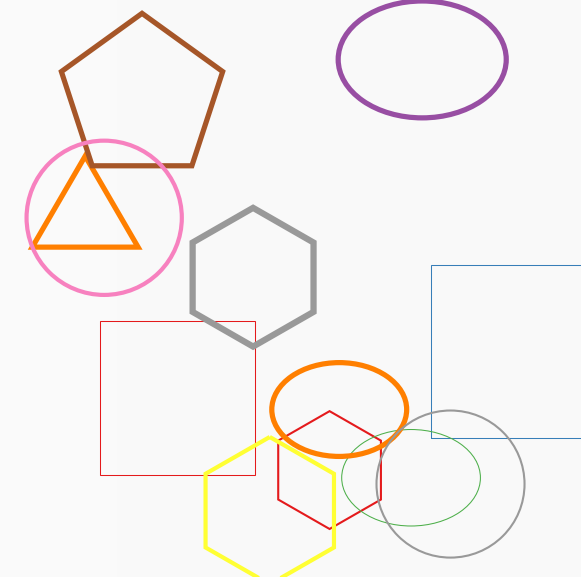[{"shape": "hexagon", "thickness": 1, "radius": 0.51, "center": [0.567, 0.185]}, {"shape": "square", "thickness": 0.5, "radius": 0.67, "center": [0.305, 0.31]}, {"shape": "square", "thickness": 0.5, "radius": 0.75, "center": [0.891, 0.39]}, {"shape": "oval", "thickness": 0.5, "radius": 0.6, "center": [0.707, 0.172]}, {"shape": "oval", "thickness": 2.5, "radius": 0.72, "center": [0.726, 0.896]}, {"shape": "triangle", "thickness": 2.5, "radius": 0.53, "center": [0.147, 0.624]}, {"shape": "oval", "thickness": 2.5, "radius": 0.58, "center": [0.584, 0.29]}, {"shape": "hexagon", "thickness": 2, "radius": 0.64, "center": [0.464, 0.115]}, {"shape": "pentagon", "thickness": 2.5, "radius": 0.73, "center": [0.244, 0.83]}, {"shape": "circle", "thickness": 2, "radius": 0.67, "center": [0.179, 0.622]}, {"shape": "circle", "thickness": 1, "radius": 0.64, "center": [0.775, 0.161]}, {"shape": "hexagon", "thickness": 3, "radius": 0.6, "center": [0.435, 0.519]}]